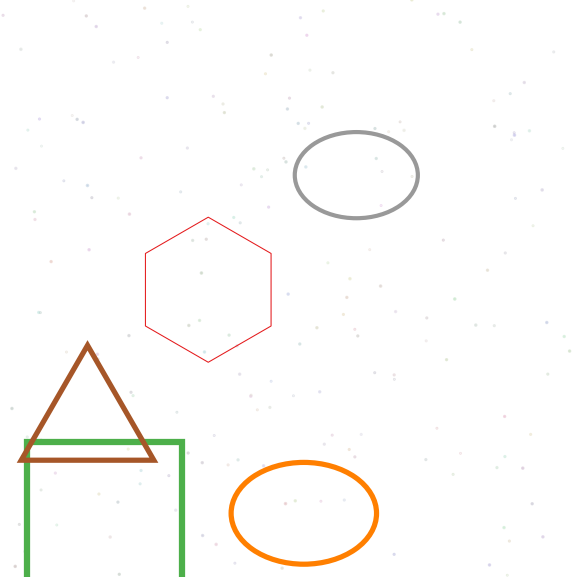[{"shape": "hexagon", "thickness": 0.5, "radius": 0.63, "center": [0.361, 0.497]}, {"shape": "square", "thickness": 3, "radius": 0.67, "center": [0.181, 0.1]}, {"shape": "oval", "thickness": 2.5, "radius": 0.63, "center": [0.526, 0.11]}, {"shape": "triangle", "thickness": 2.5, "radius": 0.66, "center": [0.152, 0.269]}, {"shape": "oval", "thickness": 2, "radius": 0.53, "center": [0.617, 0.696]}]